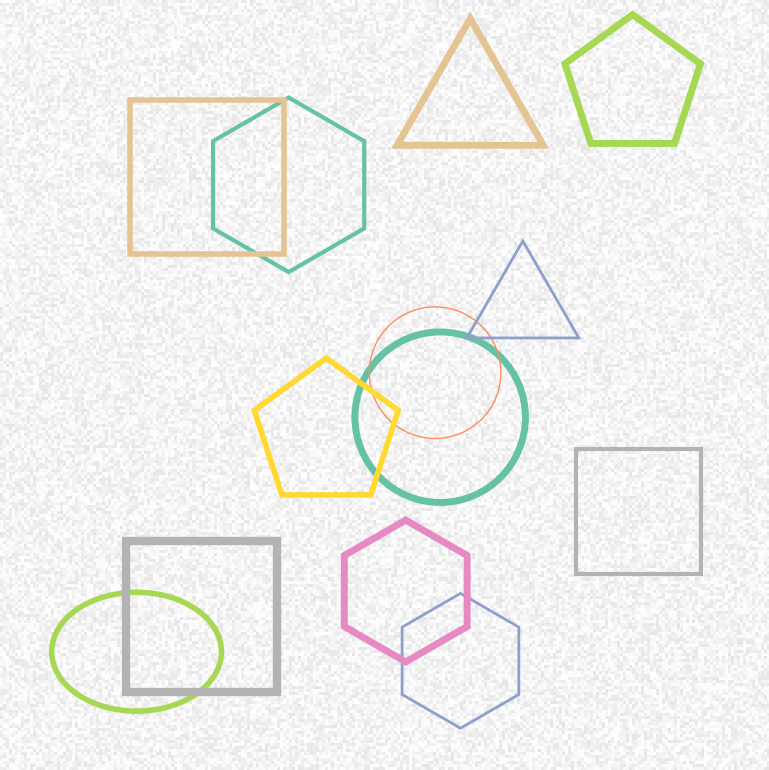[{"shape": "circle", "thickness": 2.5, "radius": 0.55, "center": [0.572, 0.458]}, {"shape": "hexagon", "thickness": 1.5, "radius": 0.57, "center": [0.375, 0.76]}, {"shape": "circle", "thickness": 0.5, "radius": 0.43, "center": [0.565, 0.516]}, {"shape": "hexagon", "thickness": 1, "radius": 0.44, "center": [0.598, 0.142]}, {"shape": "triangle", "thickness": 1, "radius": 0.42, "center": [0.679, 0.603]}, {"shape": "hexagon", "thickness": 2.5, "radius": 0.46, "center": [0.527, 0.232]}, {"shape": "oval", "thickness": 2, "radius": 0.55, "center": [0.177, 0.154]}, {"shape": "pentagon", "thickness": 2.5, "radius": 0.46, "center": [0.822, 0.889]}, {"shape": "pentagon", "thickness": 2, "radius": 0.49, "center": [0.424, 0.437]}, {"shape": "triangle", "thickness": 2.5, "radius": 0.55, "center": [0.611, 0.866]}, {"shape": "square", "thickness": 2, "radius": 0.5, "center": [0.268, 0.77]}, {"shape": "square", "thickness": 1.5, "radius": 0.41, "center": [0.829, 0.335]}, {"shape": "square", "thickness": 3, "radius": 0.49, "center": [0.261, 0.199]}]